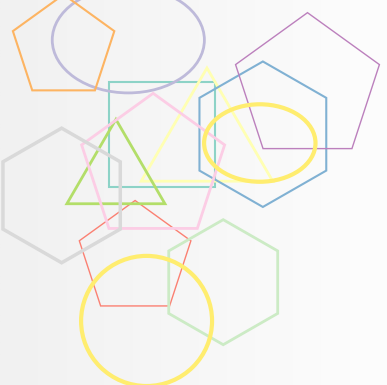[{"shape": "square", "thickness": 1.5, "radius": 0.68, "center": [0.419, 0.65]}, {"shape": "triangle", "thickness": 2, "radius": 0.98, "center": [0.534, 0.627]}, {"shape": "oval", "thickness": 2, "radius": 0.98, "center": [0.331, 0.896]}, {"shape": "pentagon", "thickness": 1, "radius": 0.76, "center": [0.349, 0.328]}, {"shape": "hexagon", "thickness": 1.5, "radius": 0.94, "center": [0.678, 0.651]}, {"shape": "pentagon", "thickness": 1.5, "radius": 0.69, "center": [0.164, 0.877]}, {"shape": "triangle", "thickness": 2, "radius": 0.73, "center": [0.299, 0.544]}, {"shape": "pentagon", "thickness": 2, "radius": 0.97, "center": [0.395, 0.564]}, {"shape": "hexagon", "thickness": 2.5, "radius": 0.87, "center": [0.159, 0.492]}, {"shape": "pentagon", "thickness": 1, "radius": 0.98, "center": [0.794, 0.772]}, {"shape": "hexagon", "thickness": 2, "radius": 0.81, "center": [0.576, 0.267]}, {"shape": "oval", "thickness": 3, "radius": 0.72, "center": [0.67, 0.629]}, {"shape": "circle", "thickness": 3, "radius": 0.84, "center": [0.378, 0.166]}]